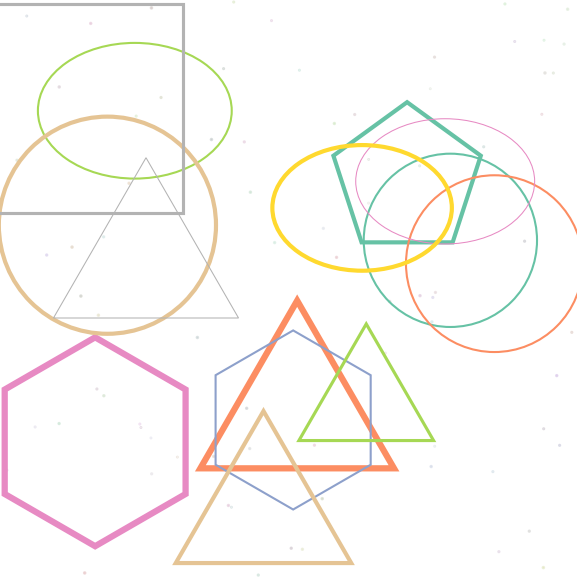[{"shape": "circle", "thickness": 1, "radius": 0.75, "center": [0.78, 0.583]}, {"shape": "pentagon", "thickness": 2, "radius": 0.67, "center": [0.705, 0.688]}, {"shape": "circle", "thickness": 1, "radius": 0.77, "center": [0.856, 0.543]}, {"shape": "triangle", "thickness": 3, "radius": 0.97, "center": [0.515, 0.285]}, {"shape": "hexagon", "thickness": 1, "radius": 0.78, "center": [0.508, 0.272]}, {"shape": "hexagon", "thickness": 3, "radius": 0.9, "center": [0.165, 0.234]}, {"shape": "oval", "thickness": 0.5, "radius": 0.77, "center": [0.771, 0.685]}, {"shape": "triangle", "thickness": 1.5, "radius": 0.67, "center": [0.634, 0.304]}, {"shape": "oval", "thickness": 1, "radius": 0.84, "center": [0.233, 0.807]}, {"shape": "oval", "thickness": 2, "radius": 0.78, "center": [0.627, 0.639]}, {"shape": "triangle", "thickness": 2, "radius": 0.88, "center": [0.456, 0.112]}, {"shape": "circle", "thickness": 2, "radius": 0.94, "center": [0.186, 0.609]}, {"shape": "square", "thickness": 1.5, "radius": 0.91, "center": [0.135, 0.812]}, {"shape": "triangle", "thickness": 0.5, "radius": 0.93, "center": [0.253, 0.541]}]